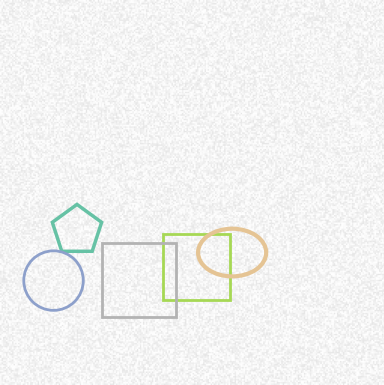[{"shape": "pentagon", "thickness": 2.5, "radius": 0.34, "center": [0.2, 0.402]}, {"shape": "circle", "thickness": 2, "radius": 0.39, "center": [0.139, 0.271]}, {"shape": "square", "thickness": 2, "radius": 0.43, "center": [0.51, 0.307]}, {"shape": "oval", "thickness": 3, "radius": 0.44, "center": [0.603, 0.344]}, {"shape": "square", "thickness": 2, "radius": 0.48, "center": [0.361, 0.272]}]